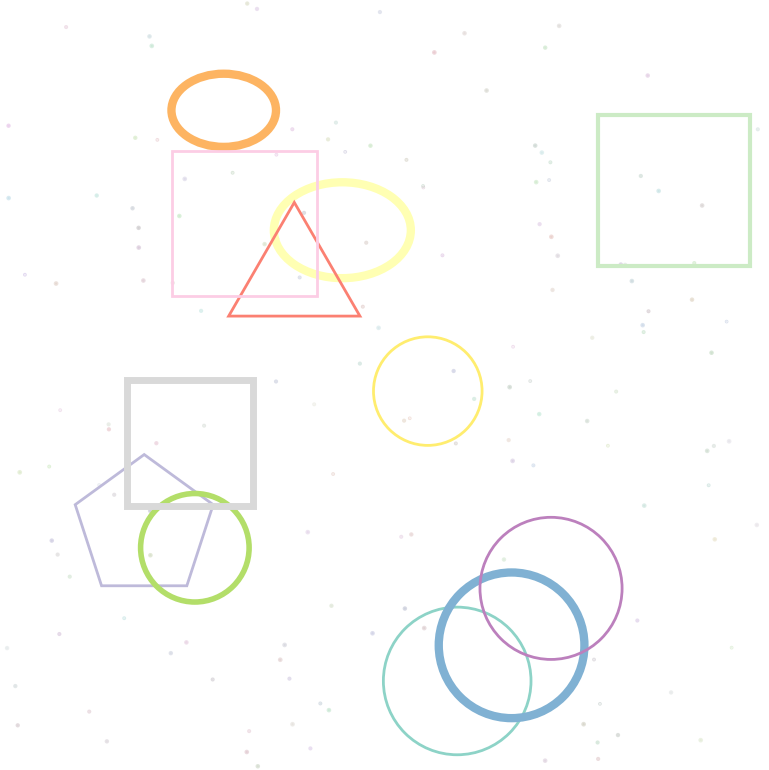[{"shape": "circle", "thickness": 1, "radius": 0.48, "center": [0.594, 0.116]}, {"shape": "oval", "thickness": 3, "radius": 0.44, "center": [0.445, 0.701]}, {"shape": "pentagon", "thickness": 1, "radius": 0.47, "center": [0.187, 0.315]}, {"shape": "triangle", "thickness": 1, "radius": 0.49, "center": [0.382, 0.639]}, {"shape": "circle", "thickness": 3, "radius": 0.47, "center": [0.664, 0.162]}, {"shape": "oval", "thickness": 3, "radius": 0.34, "center": [0.291, 0.857]}, {"shape": "circle", "thickness": 2, "radius": 0.35, "center": [0.253, 0.289]}, {"shape": "square", "thickness": 1, "radius": 0.47, "center": [0.317, 0.71]}, {"shape": "square", "thickness": 2.5, "radius": 0.41, "center": [0.247, 0.424]}, {"shape": "circle", "thickness": 1, "radius": 0.46, "center": [0.716, 0.236]}, {"shape": "square", "thickness": 1.5, "radius": 0.49, "center": [0.876, 0.752]}, {"shape": "circle", "thickness": 1, "radius": 0.35, "center": [0.556, 0.492]}]